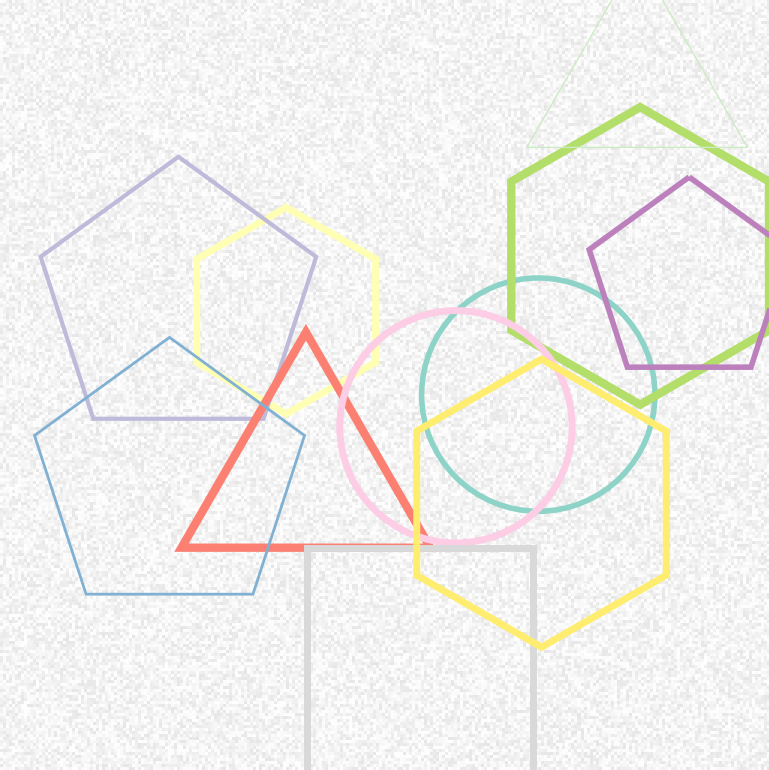[{"shape": "circle", "thickness": 2, "radius": 0.76, "center": [0.699, 0.487]}, {"shape": "hexagon", "thickness": 2.5, "radius": 0.67, "center": [0.372, 0.597]}, {"shape": "pentagon", "thickness": 1.5, "radius": 0.94, "center": [0.232, 0.608]}, {"shape": "triangle", "thickness": 3, "radius": 0.93, "center": [0.397, 0.382]}, {"shape": "pentagon", "thickness": 1, "radius": 0.92, "center": [0.22, 0.377]}, {"shape": "hexagon", "thickness": 3, "radius": 0.97, "center": [0.831, 0.668]}, {"shape": "circle", "thickness": 2.5, "radius": 0.75, "center": [0.592, 0.446]}, {"shape": "square", "thickness": 2.5, "radius": 0.73, "center": [0.545, 0.141]}, {"shape": "pentagon", "thickness": 2, "radius": 0.68, "center": [0.895, 0.634]}, {"shape": "triangle", "thickness": 0.5, "radius": 0.83, "center": [0.828, 0.891]}, {"shape": "hexagon", "thickness": 2.5, "radius": 0.94, "center": [0.703, 0.347]}]